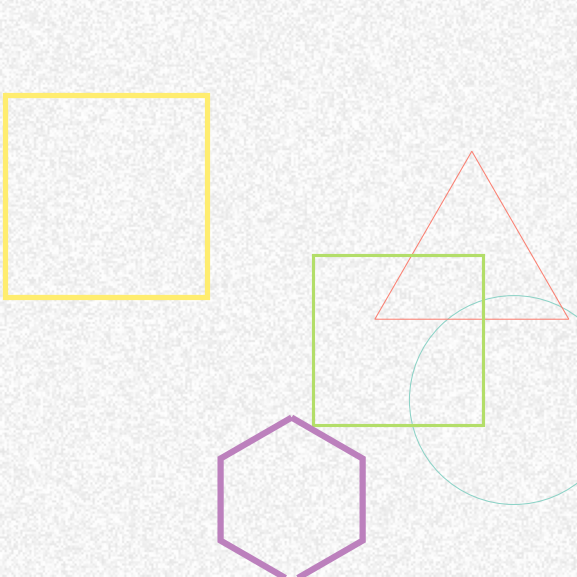[{"shape": "circle", "thickness": 0.5, "radius": 0.9, "center": [0.89, 0.306]}, {"shape": "triangle", "thickness": 0.5, "radius": 0.97, "center": [0.817, 0.543]}, {"shape": "square", "thickness": 1.5, "radius": 0.74, "center": [0.69, 0.411]}, {"shape": "hexagon", "thickness": 3, "radius": 0.71, "center": [0.505, 0.134]}, {"shape": "square", "thickness": 2.5, "radius": 0.87, "center": [0.183, 0.66]}]